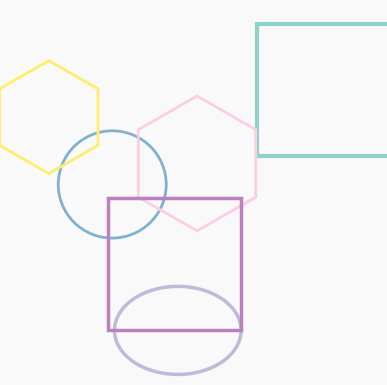[{"shape": "square", "thickness": 3, "radius": 0.86, "center": [0.834, 0.766]}, {"shape": "oval", "thickness": 2.5, "radius": 0.82, "center": [0.459, 0.142]}, {"shape": "circle", "thickness": 2, "radius": 0.7, "center": [0.29, 0.521]}, {"shape": "hexagon", "thickness": 2, "radius": 0.88, "center": [0.508, 0.575]}, {"shape": "square", "thickness": 2.5, "radius": 0.86, "center": [0.451, 0.315]}, {"shape": "hexagon", "thickness": 2, "radius": 0.73, "center": [0.126, 0.696]}]